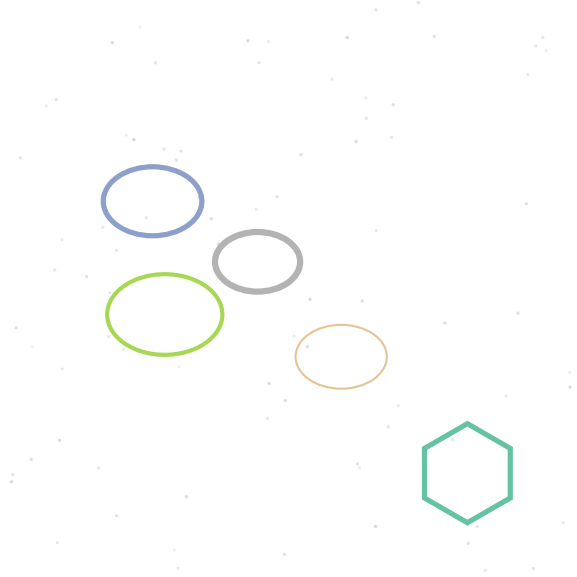[{"shape": "hexagon", "thickness": 2.5, "radius": 0.43, "center": [0.809, 0.18]}, {"shape": "oval", "thickness": 2.5, "radius": 0.43, "center": [0.264, 0.651]}, {"shape": "oval", "thickness": 2, "radius": 0.5, "center": [0.285, 0.455]}, {"shape": "oval", "thickness": 1, "radius": 0.39, "center": [0.591, 0.381]}, {"shape": "oval", "thickness": 3, "radius": 0.37, "center": [0.446, 0.546]}]